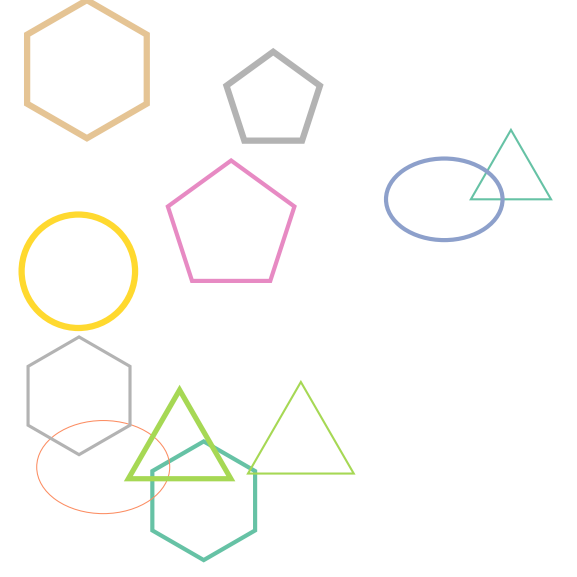[{"shape": "hexagon", "thickness": 2, "radius": 0.51, "center": [0.353, 0.132]}, {"shape": "triangle", "thickness": 1, "radius": 0.4, "center": [0.885, 0.694]}, {"shape": "oval", "thickness": 0.5, "radius": 0.58, "center": [0.179, 0.19]}, {"shape": "oval", "thickness": 2, "radius": 0.5, "center": [0.769, 0.654]}, {"shape": "pentagon", "thickness": 2, "radius": 0.58, "center": [0.4, 0.606]}, {"shape": "triangle", "thickness": 1, "radius": 0.53, "center": [0.521, 0.232]}, {"shape": "triangle", "thickness": 2.5, "radius": 0.51, "center": [0.311, 0.221]}, {"shape": "circle", "thickness": 3, "radius": 0.49, "center": [0.136, 0.529]}, {"shape": "hexagon", "thickness": 3, "radius": 0.6, "center": [0.151, 0.879]}, {"shape": "pentagon", "thickness": 3, "radius": 0.43, "center": [0.473, 0.824]}, {"shape": "hexagon", "thickness": 1.5, "radius": 0.51, "center": [0.137, 0.314]}]